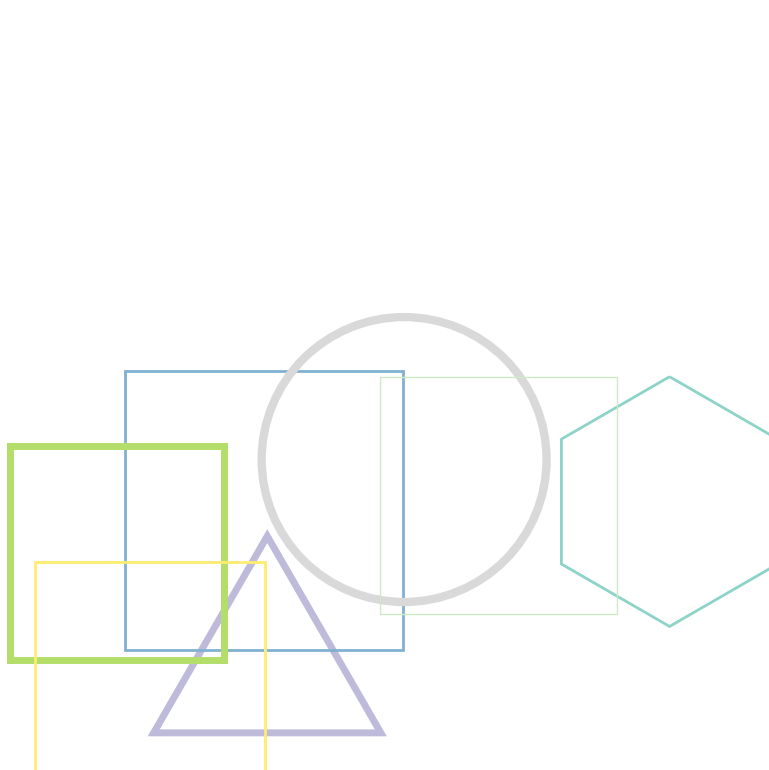[{"shape": "hexagon", "thickness": 1, "radius": 0.81, "center": [0.87, 0.349]}, {"shape": "triangle", "thickness": 2.5, "radius": 0.85, "center": [0.347, 0.133]}, {"shape": "square", "thickness": 1, "radius": 0.9, "center": [0.343, 0.337]}, {"shape": "square", "thickness": 2.5, "radius": 0.69, "center": [0.152, 0.282]}, {"shape": "circle", "thickness": 3, "radius": 0.93, "center": [0.525, 0.403]}, {"shape": "square", "thickness": 0.5, "radius": 0.77, "center": [0.648, 0.357]}, {"shape": "square", "thickness": 1, "radius": 0.75, "center": [0.195, 0.121]}]